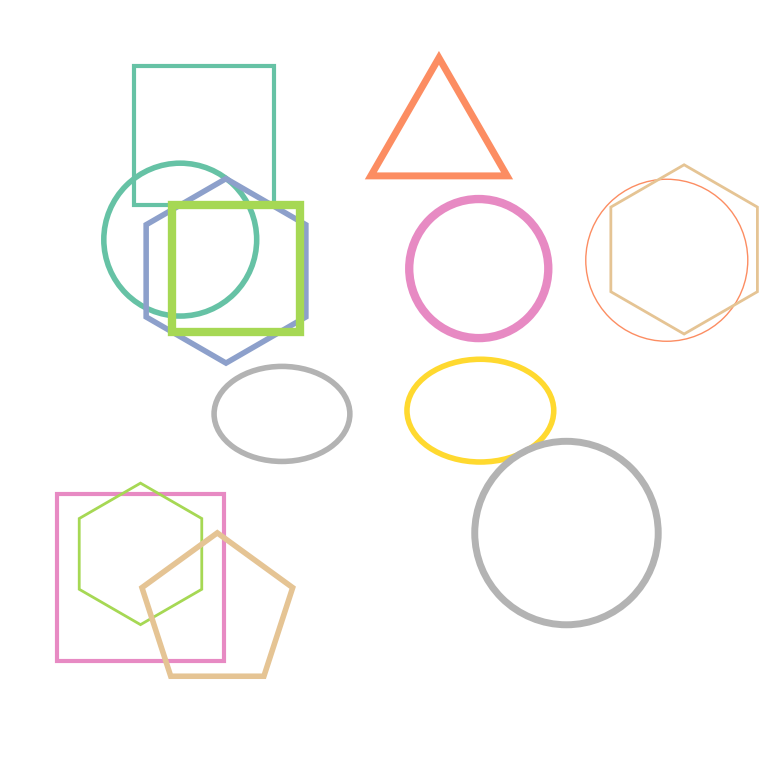[{"shape": "square", "thickness": 1.5, "radius": 0.45, "center": [0.265, 0.824]}, {"shape": "circle", "thickness": 2, "radius": 0.5, "center": [0.234, 0.689]}, {"shape": "triangle", "thickness": 2.5, "radius": 0.51, "center": [0.57, 0.823]}, {"shape": "circle", "thickness": 0.5, "radius": 0.53, "center": [0.866, 0.662]}, {"shape": "hexagon", "thickness": 2, "radius": 0.6, "center": [0.294, 0.648]}, {"shape": "square", "thickness": 1.5, "radius": 0.54, "center": [0.182, 0.25]}, {"shape": "circle", "thickness": 3, "radius": 0.45, "center": [0.622, 0.651]}, {"shape": "square", "thickness": 3, "radius": 0.41, "center": [0.306, 0.651]}, {"shape": "hexagon", "thickness": 1, "radius": 0.46, "center": [0.182, 0.281]}, {"shape": "oval", "thickness": 2, "radius": 0.48, "center": [0.624, 0.467]}, {"shape": "pentagon", "thickness": 2, "radius": 0.51, "center": [0.282, 0.205]}, {"shape": "hexagon", "thickness": 1, "radius": 0.55, "center": [0.888, 0.676]}, {"shape": "oval", "thickness": 2, "radius": 0.44, "center": [0.366, 0.462]}, {"shape": "circle", "thickness": 2.5, "radius": 0.6, "center": [0.736, 0.308]}]